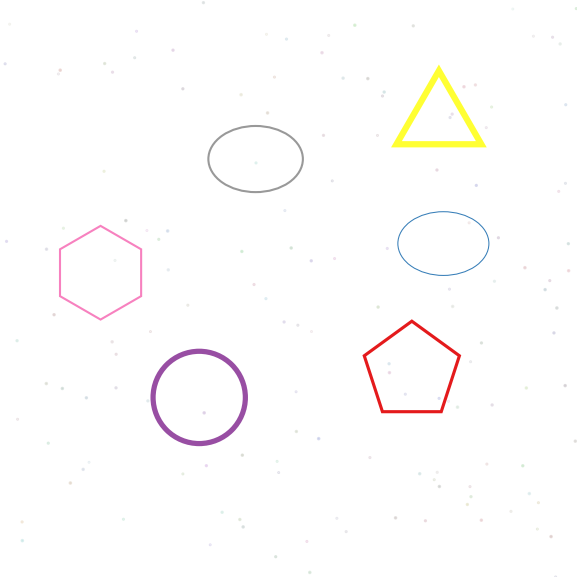[{"shape": "pentagon", "thickness": 1.5, "radius": 0.43, "center": [0.713, 0.356]}, {"shape": "oval", "thickness": 0.5, "radius": 0.39, "center": [0.768, 0.577]}, {"shape": "circle", "thickness": 2.5, "radius": 0.4, "center": [0.345, 0.311]}, {"shape": "triangle", "thickness": 3, "radius": 0.42, "center": [0.76, 0.792]}, {"shape": "hexagon", "thickness": 1, "radius": 0.41, "center": [0.174, 0.527]}, {"shape": "oval", "thickness": 1, "radius": 0.41, "center": [0.443, 0.724]}]